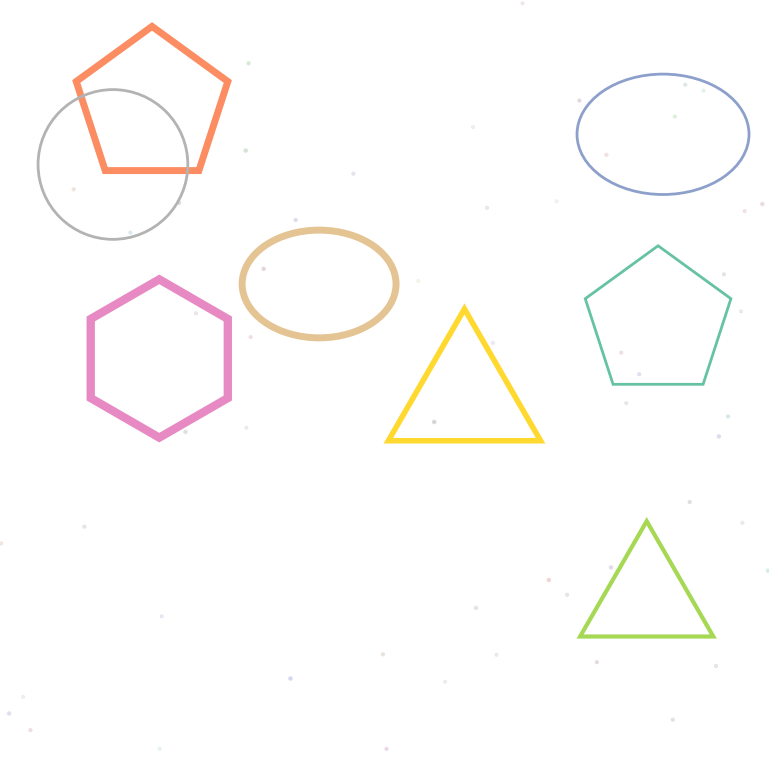[{"shape": "pentagon", "thickness": 1, "radius": 0.5, "center": [0.855, 0.581]}, {"shape": "pentagon", "thickness": 2.5, "radius": 0.52, "center": [0.197, 0.862]}, {"shape": "oval", "thickness": 1, "radius": 0.56, "center": [0.861, 0.826]}, {"shape": "hexagon", "thickness": 3, "radius": 0.51, "center": [0.207, 0.534]}, {"shape": "triangle", "thickness": 1.5, "radius": 0.5, "center": [0.84, 0.223]}, {"shape": "triangle", "thickness": 2, "radius": 0.57, "center": [0.603, 0.485]}, {"shape": "oval", "thickness": 2.5, "radius": 0.5, "center": [0.414, 0.631]}, {"shape": "circle", "thickness": 1, "radius": 0.49, "center": [0.147, 0.786]}]